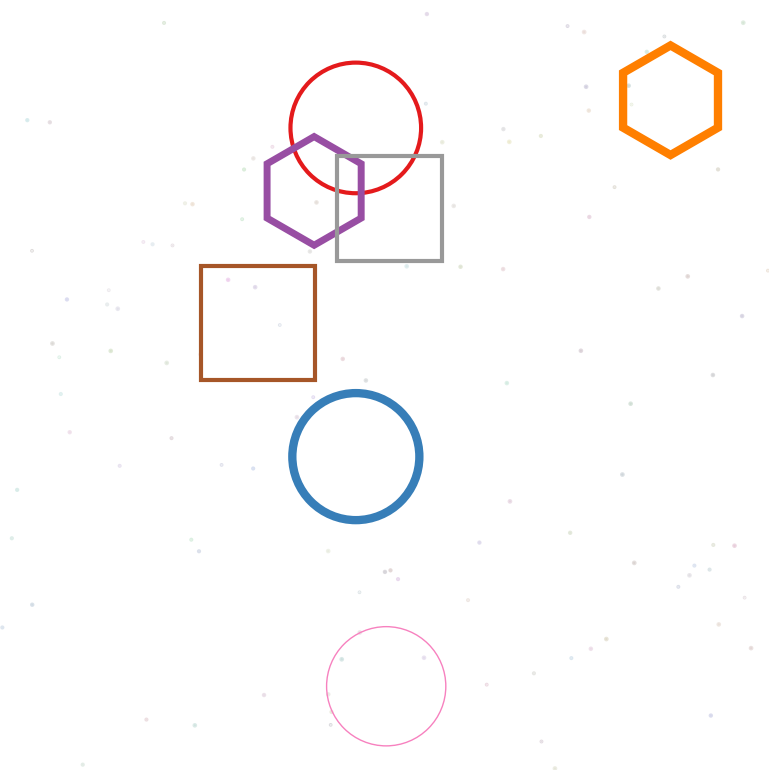[{"shape": "circle", "thickness": 1.5, "radius": 0.42, "center": [0.462, 0.834]}, {"shape": "circle", "thickness": 3, "radius": 0.41, "center": [0.462, 0.407]}, {"shape": "hexagon", "thickness": 2.5, "radius": 0.35, "center": [0.408, 0.752]}, {"shape": "hexagon", "thickness": 3, "radius": 0.36, "center": [0.871, 0.87]}, {"shape": "square", "thickness": 1.5, "radius": 0.37, "center": [0.335, 0.581]}, {"shape": "circle", "thickness": 0.5, "radius": 0.39, "center": [0.502, 0.109]}, {"shape": "square", "thickness": 1.5, "radius": 0.34, "center": [0.505, 0.729]}]